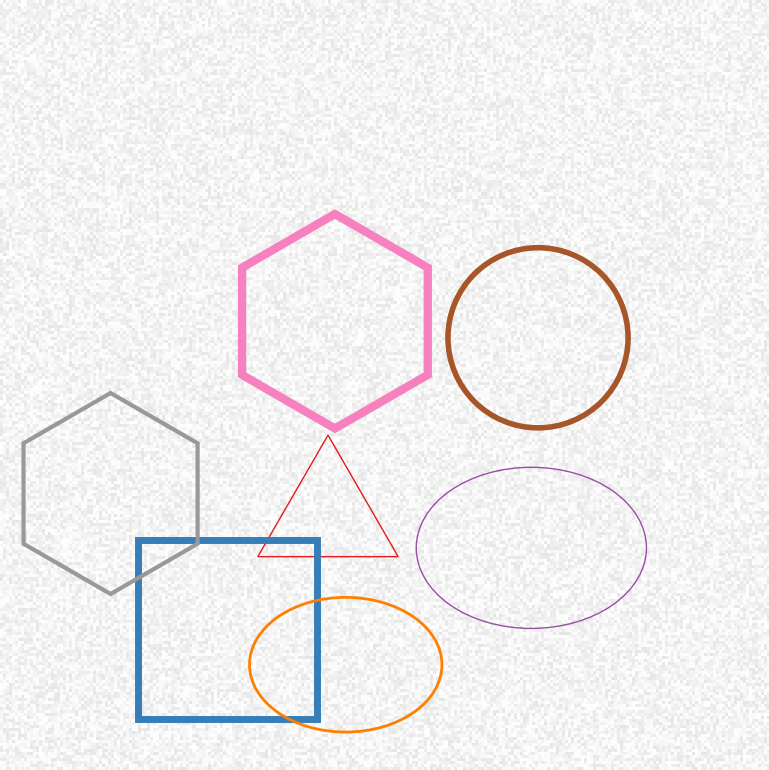[{"shape": "triangle", "thickness": 0.5, "radius": 0.53, "center": [0.426, 0.33]}, {"shape": "square", "thickness": 2.5, "radius": 0.58, "center": [0.295, 0.182]}, {"shape": "oval", "thickness": 0.5, "radius": 0.75, "center": [0.69, 0.288]}, {"shape": "oval", "thickness": 1, "radius": 0.62, "center": [0.449, 0.137]}, {"shape": "circle", "thickness": 2, "radius": 0.58, "center": [0.699, 0.561]}, {"shape": "hexagon", "thickness": 3, "radius": 0.7, "center": [0.435, 0.583]}, {"shape": "hexagon", "thickness": 1.5, "radius": 0.65, "center": [0.144, 0.359]}]